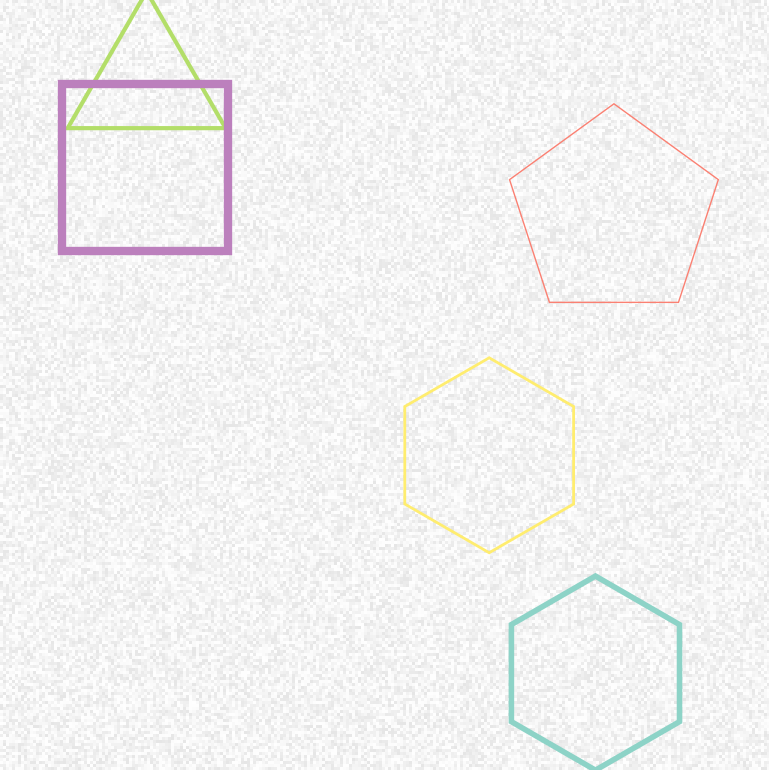[{"shape": "hexagon", "thickness": 2, "radius": 0.63, "center": [0.773, 0.126]}, {"shape": "pentagon", "thickness": 0.5, "radius": 0.71, "center": [0.797, 0.723]}, {"shape": "triangle", "thickness": 1.5, "radius": 0.59, "center": [0.19, 0.893]}, {"shape": "square", "thickness": 3, "radius": 0.54, "center": [0.188, 0.783]}, {"shape": "hexagon", "thickness": 1, "radius": 0.63, "center": [0.635, 0.409]}]